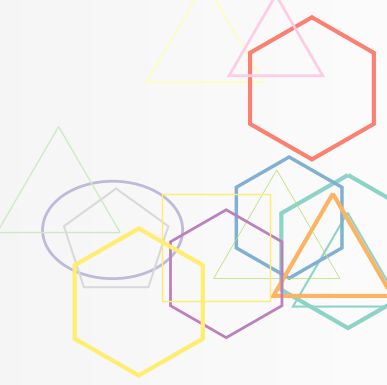[{"shape": "triangle", "thickness": 1.5, "radius": 0.81, "center": [0.897, 0.285]}, {"shape": "hexagon", "thickness": 3, "radius": 0.99, "center": [0.898, 0.347]}, {"shape": "triangle", "thickness": 1, "radius": 0.87, "center": [0.529, 0.874]}, {"shape": "oval", "thickness": 2, "radius": 0.9, "center": [0.291, 0.403]}, {"shape": "hexagon", "thickness": 3, "radius": 0.92, "center": [0.805, 0.771]}, {"shape": "hexagon", "thickness": 2.5, "radius": 0.79, "center": [0.746, 0.435]}, {"shape": "triangle", "thickness": 3, "radius": 0.89, "center": [0.859, 0.32]}, {"shape": "triangle", "thickness": 0.5, "radius": 0.94, "center": [0.714, 0.371]}, {"shape": "triangle", "thickness": 2, "radius": 0.7, "center": [0.712, 0.873]}, {"shape": "pentagon", "thickness": 1.5, "radius": 0.71, "center": [0.3, 0.369]}, {"shape": "hexagon", "thickness": 2, "radius": 0.83, "center": [0.584, 0.289]}, {"shape": "triangle", "thickness": 1, "radius": 0.92, "center": [0.151, 0.488]}, {"shape": "square", "thickness": 1, "radius": 0.7, "center": [0.558, 0.357]}, {"shape": "hexagon", "thickness": 3, "radius": 0.95, "center": [0.358, 0.216]}]